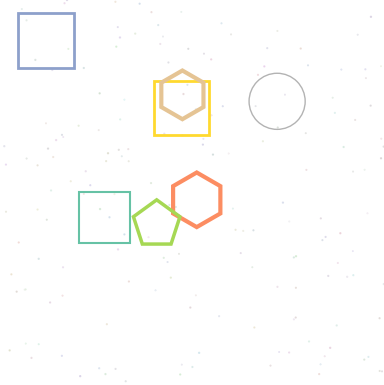[{"shape": "square", "thickness": 1.5, "radius": 0.33, "center": [0.271, 0.435]}, {"shape": "hexagon", "thickness": 3, "radius": 0.35, "center": [0.511, 0.481]}, {"shape": "square", "thickness": 2, "radius": 0.36, "center": [0.119, 0.896]}, {"shape": "pentagon", "thickness": 2.5, "radius": 0.32, "center": [0.407, 0.417]}, {"shape": "square", "thickness": 2, "radius": 0.35, "center": [0.472, 0.719]}, {"shape": "hexagon", "thickness": 3, "radius": 0.32, "center": [0.474, 0.754]}, {"shape": "circle", "thickness": 1, "radius": 0.36, "center": [0.72, 0.737]}]